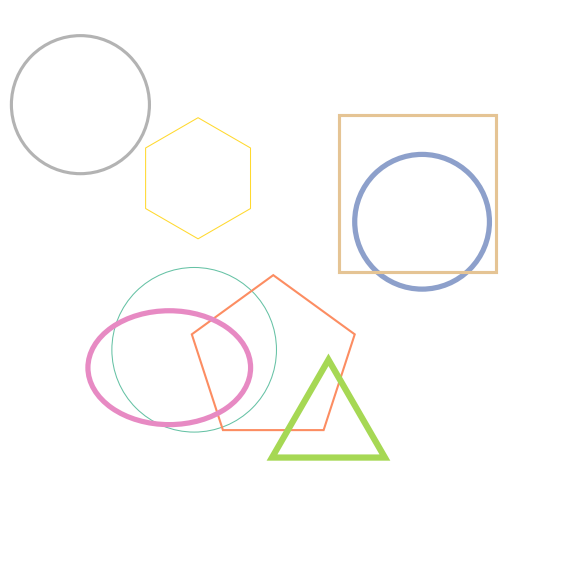[{"shape": "circle", "thickness": 0.5, "radius": 0.71, "center": [0.336, 0.393]}, {"shape": "pentagon", "thickness": 1, "radius": 0.74, "center": [0.473, 0.374]}, {"shape": "circle", "thickness": 2.5, "radius": 0.58, "center": [0.731, 0.615]}, {"shape": "oval", "thickness": 2.5, "radius": 0.7, "center": [0.293, 0.362]}, {"shape": "triangle", "thickness": 3, "radius": 0.56, "center": [0.569, 0.263]}, {"shape": "hexagon", "thickness": 0.5, "radius": 0.52, "center": [0.343, 0.69]}, {"shape": "square", "thickness": 1.5, "radius": 0.68, "center": [0.723, 0.664]}, {"shape": "circle", "thickness": 1.5, "radius": 0.6, "center": [0.139, 0.818]}]